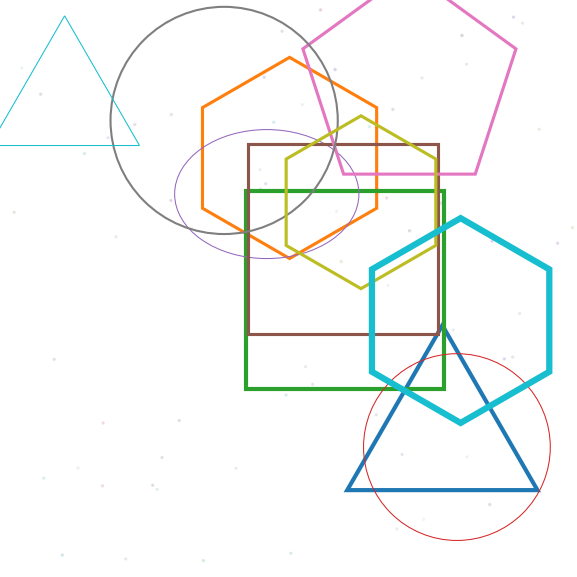[{"shape": "triangle", "thickness": 2, "radius": 0.95, "center": [0.766, 0.246]}, {"shape": "hexagon", "thickness": 1.5, "radius": 0.87, "center": [0.501, 0.726]}, {"shape": "square", "thickness": 2, "radius": 0.86, "center": [0.598, 0.497]}, {"shape": "circle", "thickness": 0.5, "radius": 0.81, "center": [0.791, 0.225]}, {"shape": "oval", "thickness": 0.5, "radius": 0.8, "center": [0.462, 0.663]}, {"shape": "square", "thickness": 1.5, "radius": 0.82, "center": [0.594, 0.585]}, {"shape": "pentagon", "thickness": 1.5, "radius": 0.97, "center": [0.709, 0.855]}, {"shape": "circle", "thickness": 1, "radius": 0.98, "center": [0.388, 0.791]}, {"shape": "hexagon", "thickness": 1.5, "radius": 0.75, "center": [0.625, 0.649]}, {"shape": "hexagon", "thickness": 3, "radius": 0.89, "center": [0.798, 0.444]}, {"shape": "triangle", "thickness": 0.5, "radius": 0.75, "center": [0.112, 0.822]}]